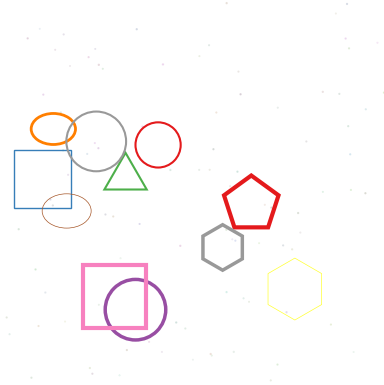[{"shape": "circle", "thickness": 1.5, "radius": 0.29, "center": [0.411, 0.624]}, {"shape": "pentagon", "thickness": 3, "radius": 0.37, "center": [0.653, 0.47]}, {"shape": "square", "thickness": 1, "radius": 0.37, "center": [0.111, 0.535]}, {"shape": "triangle", "thickness": 1.5, "radius": 0.32, "center": [0.326, 0.54]}, {"shape": "circle", "thickness": 2.5, "radius": 0.39, "center": [0.352, 0.196]}, {"shape": "oval", "thickness": 2, "radius": 0.29, "center": [0.139, 0.665]}, {"shape": "hexagon", "thickness": 0.5, "radius": 0.4, "center": [0.766, 0.249]}, {"shape": "oval", "thickness": 0.5, "radius": 0.32, "center": [0.173, 0.452]}, {"shape": "square", "thickness": 3, "radius": 0.41, "center": [0.297, 0.23]}, {"shape": "hexagon", "thickness": 2.5, "radius": 0.3, "center": [0.578, 0.357]}, {"shape": "circle", "thickness": 1.5, "radius": 0.39, "center": [0.25, 0.633]}]